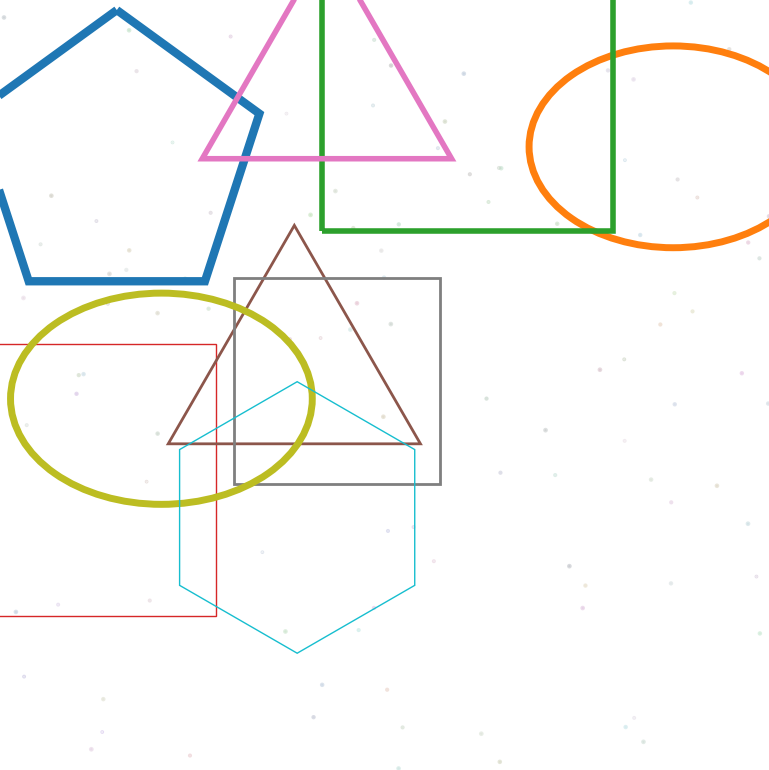[{"shape": "pentagon", "thickness": 3, "radius": 0.97, "center": [0.152, 0.792]}, {"shape": "oval", "thickness": 2.5, "radius": 0.94, "center": [0.874, 0.809]}, {"shape": "square", "thickness": 2, "radius": 0.94, "center": [0.608, 0.889]}, {"shape": "square", "thickness": 0.5, "radius": 0.88, "center": [0.104, 0.376]}, {"shape": "triangle", "thickness": 1, "radius": 0.95, "center": [0.382, 0.518]}, {"shape": "triangle", "thickness": 2, "radius": 0.93, "center": [0.425, 0.887]}, {"shape": "square", "thickness": 1, "radius": 0.67, "center": [0.438, 0.505]}, {"shape": "oval", "thickness": 2.5, "radius": 0.98, "center": [0.21, 0.482]}, {"shape": "hexagon", "thickness": 0.5, "radius": 0.88, "center": [0.386, 0.328]}]